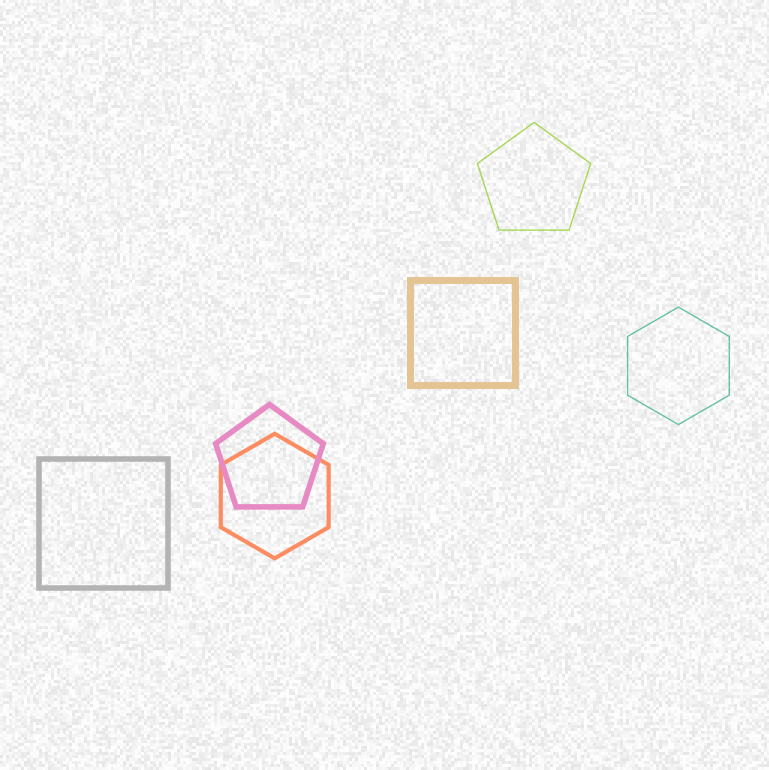[{"shape": "hexagon", "thickness": 0.5, "radius": 0.38, "center": [0.881, 0.525]}, {"shape": "hexagon", "thickness": 1.5, "radius": 0.4, "center": [0.357, 0.356]}, {"shape": "pentagon", "thickness": 2, "radius": 0.37, "center": [0.35, 0.401]}, {"shape": "pentagon", "thickness": 0.5, "radius": 0.39, "center": [0.694, 0.764]}, {"shape": "square", "thickness": 2.5, "radius": 0.34, "center": [0.6, 0.568]}, {"shape": "square", "thickness": 2, "radius": 0.42, "center": [0.135, 0.32]}]